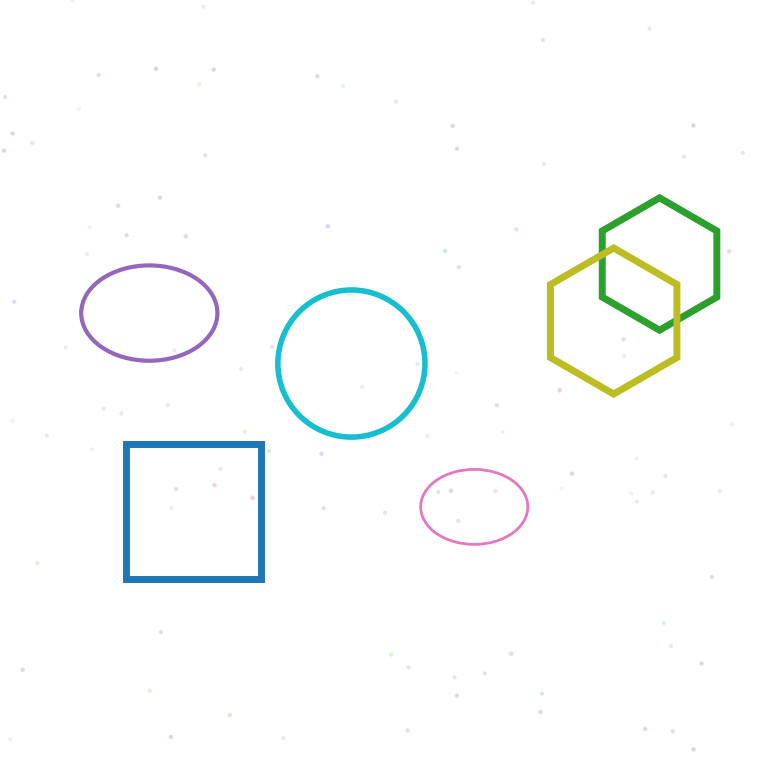[{"shape": "square", "thickness": 2.5, "radius": 0.44, "center": [0.252, 0.336]}, {"shape": "hexagon", "thickness": 2.5, "radius": 0.43, "center": [0.857, 0.657]}, {"shape": "oval", "thickness": 1.5, "radius": 0.44, "center": [0.194, 0.593]}, {"shape": "oval", "thickness": 1, "radius": 0.35, "center": [0.616, 0.342]}, {"shape": "hexagon", "thickness": 2.5, "radius": 0.47, "center": [0.797, 0.583]}, {"shape": "circle", "thickness": 2, "radius": 0.48, "center": [0.456, 0.528]}]